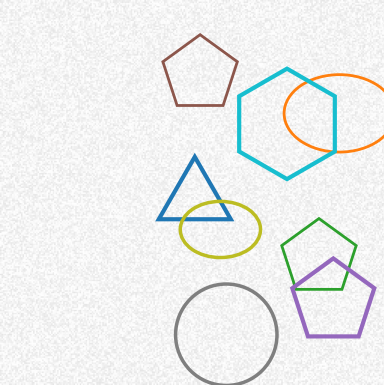[{"shape": "triangle", "thickness": 3, "radius": 0.54, "center": [0.506, 0.485]}, {"shape": "oval", "thickness": 2, "radius": 0.72, "center": [0.882, 0.706]}, {"shape": "pentagon", "thickness": 2, "radius": 0.51, "center": [0.828, 0.331]}, {"shape": "pentagon", "thickness": 3, "radius": 0.56, "center": [0.866, 0.217]}, {"shape": "pentagon", "thickness": 2, "radius": 0.51, "center": [0.52, 0.808]}, {"shape": "circle", "thickness": 2.5, "radius": 0.66, "center": [0.588, 0.131]}, {"shape": "oval", "thickness": 2.5, "radius": 0.52, "center": [0.572, 0.404]}, {"shape": "hexagon", "thickness": 3, "radius": 0.72, "center": [0.745, 0.678]}]